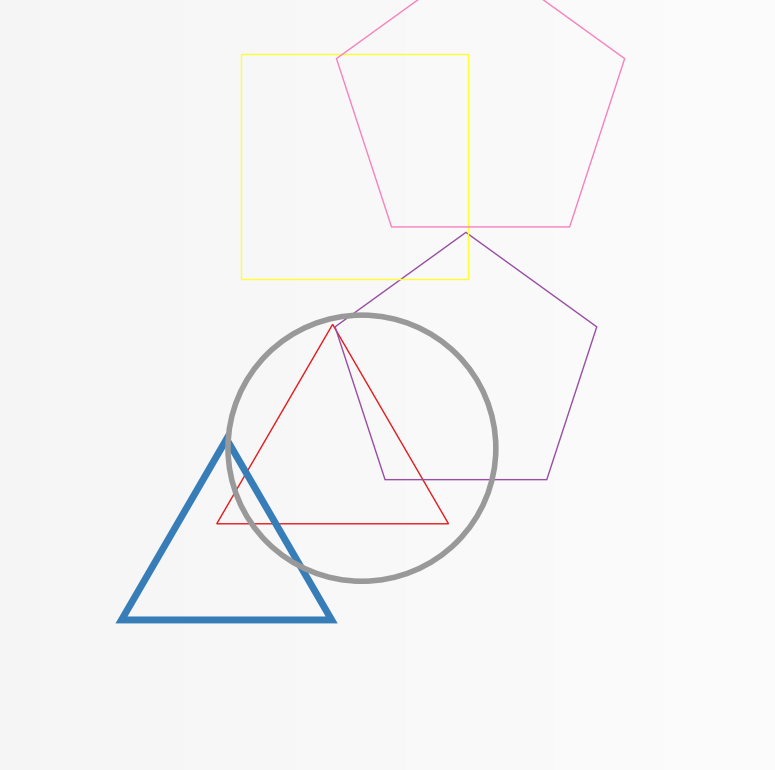[{"shape": "triangle", "thickness": 0.5, "radius": 0.86, "center": [0.429, 0.406]}, {"shape": "triangle", "thickness": 2.5, "radius": 0.78, "center": [0.292, 0.273]}, {"shape": "pentagon", "thickness": 0.5, "radius": 0.89, "center": [0.601, 0.521]}, {"shape": "square", "thickness": 0.5, "radius": 0.73, "center": [0.457, 0.783]}, {"shape": "pentagon", "thickness": 0.5, "radius": 0.98, "center": [0.62, 0.863]}, {"shape": "circle", "thickness": 2, "radius": 0.86, "center": [0.467, 0.418]}]